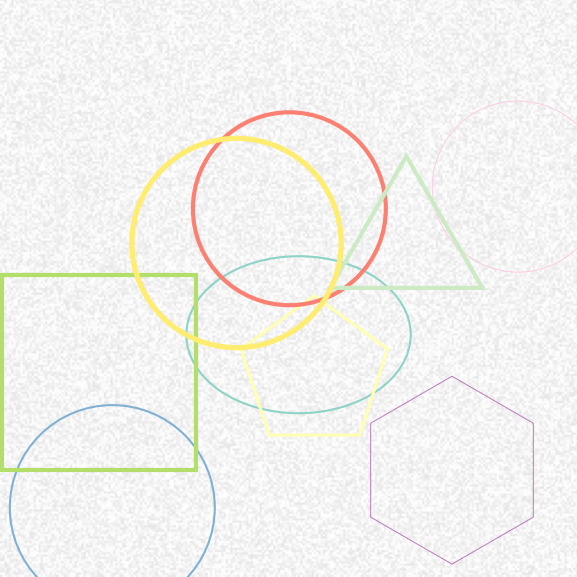[{"shape": "oval", "thickness": 1, "radius": 0.97, "center": [0.517, 0.42]}, {"shape": "pentagon", "thickness": 1.5, "radius": 0.67, "center": [0.544, 0.354]}, {"shape": "circle", "thickness": 2, "radius": 0.84, "center": [0.501, 0.638]}, {"shape": "circle", "thickness": 1, "radius": 0.89, "center": [0.194, 0.12]}, {"shape": "square", "thickness": 2, "radius": 0.84, "center": [0.171, 0.354]}, {"shape": "circle", "thickness": 0.5, "radius": 0.74, "center": [0.897, 0.676]}, {"shape": "hexagon", "thickness": 0.5, "radius": 0.81, "center": [0.783, 0.185]}, {"shape": "triangle", "thickness": 2, "radius": 0.76, "center": [0.704, 0.577]}, {"shape": "circle", "thickness": 2.5, "radius": 0.91, "center": [0.41, 0.578]}]